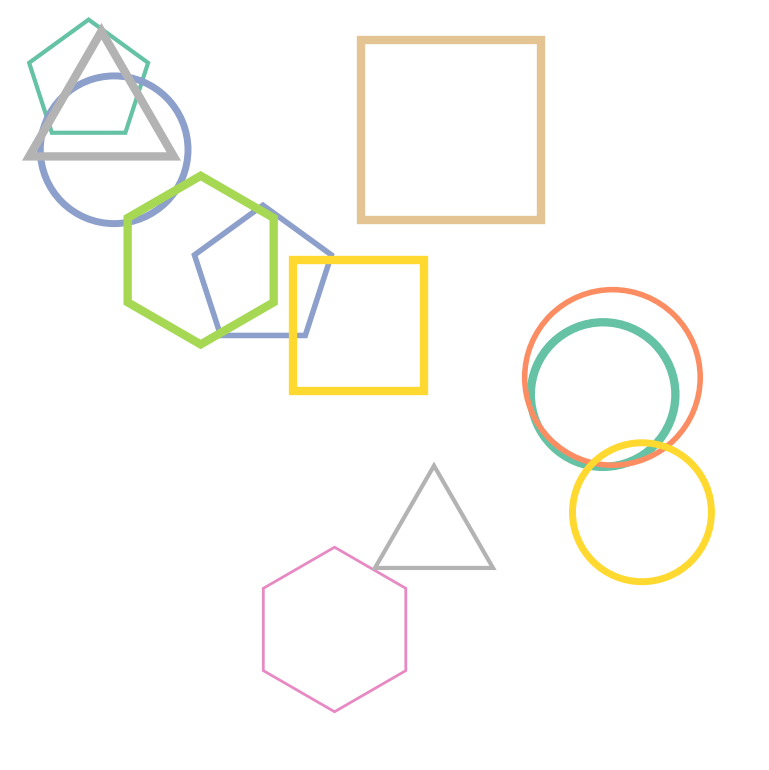[{"shape": "pentagon", "thickness": 1.5, "radius": 0.41, "center": [0.115, 0.893]}, {"shape": "circle", "thickness": 3, "radius": 0.47, "center": [0.783, 0.488]}, {"shape": "circle", "thickness": 2, "radius": 0.57, "center": [0.795, 0.51]}, {"shape": "circle", "thickness": 2.5, "radius": 0.48, "center": [0.148, 0.806]}, {"shape": "pentagon", "thickness": 2, "radius": 0.47, "center": [0.341, 0.64]}, {"shape": "hexagon", "thickness": 1, "radius": 0.53, "center": [0.434, 0.183]}, {"shape": "hexagon", "thickness": 3, "radius": 0.55, "center": [0.261, 0.662]}, {"shape": "circle", "thickness": 2.5, "radius": 0.45, "center": [0.834, 0.335]}, {"shape": "square", "thickness": 3, "radius": 0.43, "center": [0.465, 0.578]}, {"shape": "square", "thickness": 3, "radius": 0.58, "center": [0.586, 0.831]}, {"shape": "triangle", "thickness": 1.5, "radius": 0.44, "center": [0.564, 0.307]}, {"shape": "triangle", "thickness": 3, "radius": 0.54, "center": [0.132, 0.851]}]